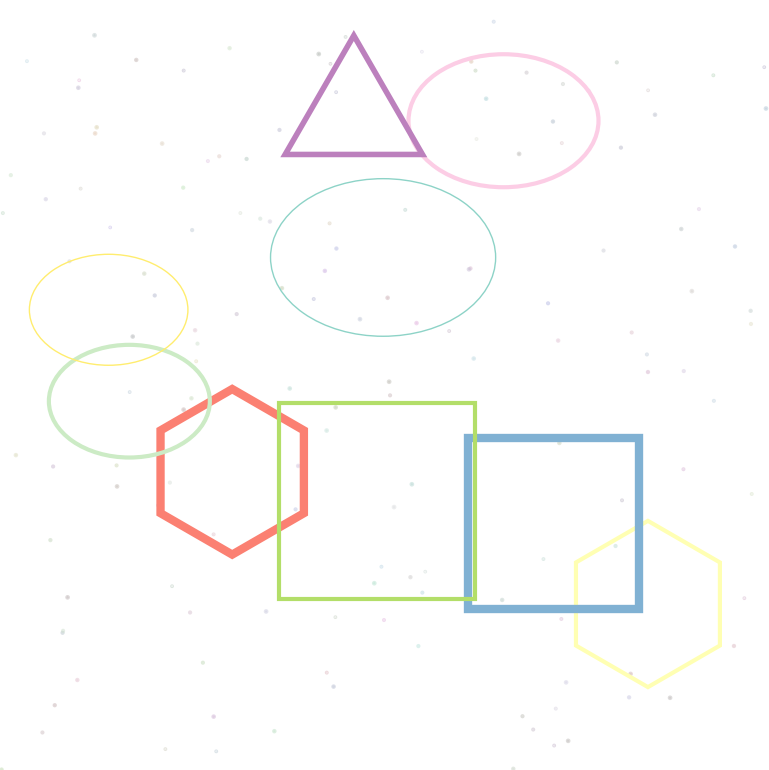[{"shape": "oval", "thickness": 0.5, "radius": 0.73, "center": [0.498, 0.666]}, {"shape": "hexagon", "thickness": 1.5, "radius": 0.54, "center": [0.841, 0.216]}, {"shape": "hexagon", "thickness": 3, "radius": 0.54, "center": [0.302, 0.387]}, {"shape": "square", "thickness": 3, "radius": 0.56, "center": [0.719, 0.32]}, {"shape": "square", "thickness": 1.5, "radius": 0.63, "center": [0.489, 0.349]}, {"shape": "oval", "thickness": 1.5, "radius": 0.62, "center": [0.654, 0.843]}, {"shape": "triangle", "thickness": 2, "radius": 0.51, "center": [0.459, 0.851]}, {"shape": "oval", "thickness": 1.5, "radius": 0.52, "center": [0.168, 0.479]}, {"shape": "oval", "thickness": 0.5, "radius": 0.51, "center": [0.141, 0.598]}]